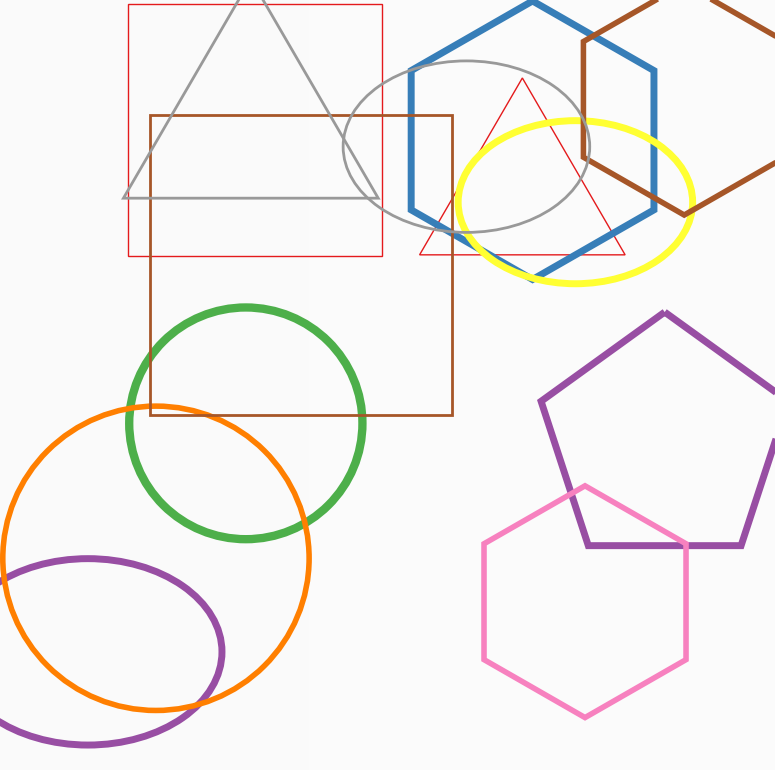[{"shape": "triangle", "thickness": 0.5, "radius": 0.77, "center": [0.674, 0.746]}, {"shape": "square", "thickness": 0.5, "radius": 0.82, "center": [0.329, 0.831]}, {"shape": "hexagon", "thickness": 2.5, "radius": 0.9, "center": [0.687, 0.818]}, {"shape": "circle", "thickness": 3, "radius": 0.75, "center": [0.317, 0.45]}, {"shape": "oval", "thickness": 2.5, "radius": 0.86, "center": [0.113, 0.153]}, {"shape": "pentagon", "thickness": 2.5, "radius": 0.84, "center": [0.858, 0.427]}, {"shape": "circle", "thickness": 2, "radius": 0.99, "center": [0.201, 0.275]}, {"shape": "oval", "thickness": 2.5, "radius": 0.76, "center": [0.742, 0.737]}, {"shape": "square", "thickness": 1, "radius": 0.97, "center": [0.388, 0.656]}, {"shape": "hexagon", "thickness": 2, "radius": 0.75, "center": [0.883, 0.871]}, {"shape": "hexagon", "thickness": 2, "radius": 0.75, "center": [0.755, 0.219]}, {"shape": "triangle", "thickness": 1, "radius": 0.95, "center": [0.324, 0.838]}, {"shape": "oval", "thickness": 1, "radius": 0.8, "center": [0.602, 0.81]}]